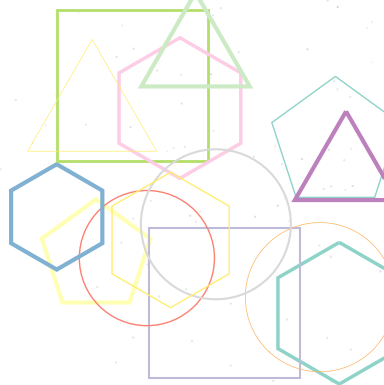[{"shape": "hexagon", "thickness": 2.5, "radius": 0.92, "center": [0.881, 0.186]}, {"shape": "pentagon", "thickness": 1, "radius": 0.87, "center": [0.871, 0.628]}, {"shape": "pentagon", "thickness": 3, "radius": 0.74, "center": [0.249, 0.334]}, {"shape": "square", "thickness": 1.5, "radius": 0.98, "center": [0.583, 0.212]}, {"shape": "circle", "thickness": 1, "radius": 0.88, "center": [0.382, 0.33]}, {"shape": "hexagon", "thickness": 3, "radius": 0.68, "center": [0.147, 0.437]}, {"shape": "circle", "thickness": 0.5, "radius": 0.97, "center": [0.831, 0.228]}, {"shape": "square", "thickness": 2, "radius": 0.98, "center": [0.344, 0.778]}, {"shape": "hexagon", "thickness": 2.5, "radius": 0.91, "center": [0.467, 0.719]}, {"shape": "circle", "thickness": 1.5, "radius": 0.97, "center": [0.561, 0.417]}, {"shape": "triangle", "thickness": 3, "radius": 0.77, "center": [0.899, 0.557]}, {"shape": "triangle", "thickness": 3, "radius": 0.81, "center": [0.508, 0.857]}, {"shape": "triangle", "thickness": 0.5, "radius": 0.97, "center": [0.239, 0.704]}, {"shape": "hexagon", "thickness": 1, "radius": 0.88, "center": [0.443, 0.377]}]